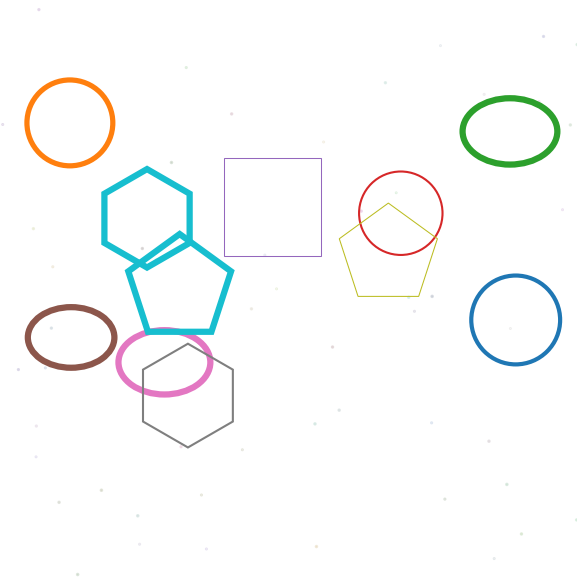[{"shape": "circle", "thickness": 2, "radius": 0.38, "center": [0.893, 0.445]}, {"shape": "circle", "thickness": 2.5, "radius": 0.37, "center": [0.121, 0.786]}, {"shape": "oval", "thickness": 3, "radius": 0.41, "center": [0.883, 0.772]}, {"shape": "circle", "thickness": 1, "radius": 0.36, "center": [0.694, 0.63]}, {"shape": "square", "thickness": 0.5, "radius": 0.42, "center": [0.472, 0.641]}, {"shape": "oval", "thickness": 3, "radius": 0.37, "center": [0.123, 0.415]}, {"shape": "oval", "thickness": 3, "radius": 0.4, "center": [0.285, 0.372]}, {"shape": "hexagon", "thickness": 1, "radius": 0.45, "center": [0.325, 0.314]}, {"shape": "pentagon", "thickness": 0.5, "radius": 0.45, "center": [0.672, 0.558]}, {"shape": "hexagon", "thickness": 3, "radius": 0.43, "center": [0.255, 0.621]}, {"shape": "pentagon", "thickness": 3, "radius": 0.47, "center": [0.311, 0.5]}]